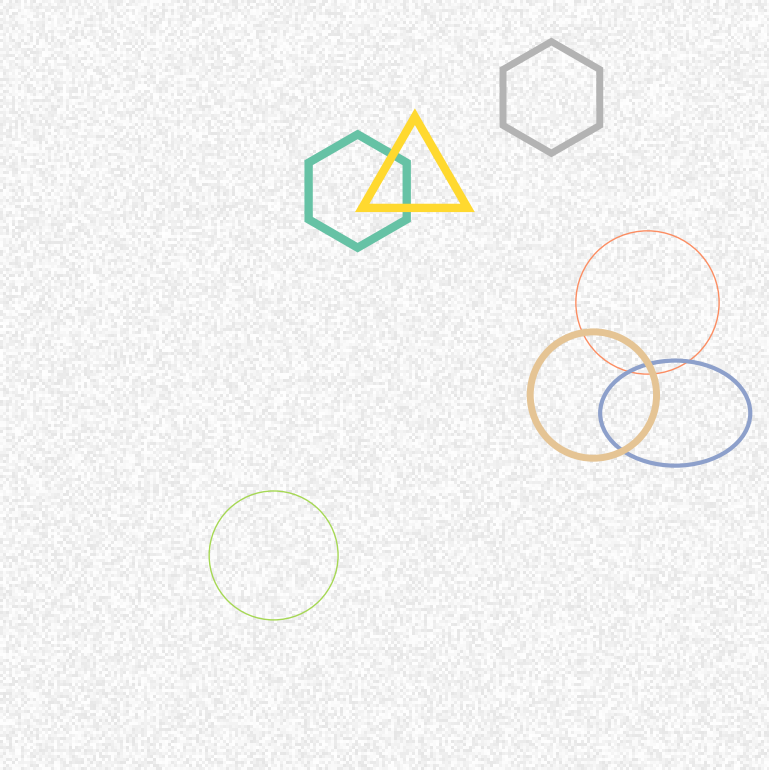[{"shape": "hexagon", "thickness": 3, "radius": 0.37, "center": [0.465, 0.752]}, {"shape": "circle", "thickness": 0.5, "radius": 0.47, "center": [0.841, 0.607]}, {"shape": "oval", "thickness": 1.5, "radius": 0.49, "center": [0.877, 0.463]}, {"shape": "circle", "thickness": 0.5, "radius": 0.42, "center": [0.355, 0.279]}, {"shape": "triangle", "thickness": 3, "radius": 0.39, "center": [0.539, 0.769]}, {"shape": "circle", "thickness": 2.5, "radius": 0.41, "center": [0.771, 0.487]}, {"shape": "hexagon", "thickness": 2.5, "radius": 0.36, "center": [0.716, 0.873]}]